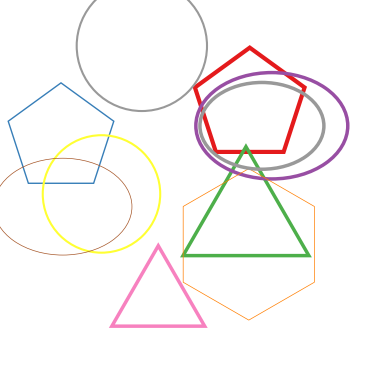[{"shape": "pentagon", "thickness": 3, "radius": 0.75, "center": [0.649, 0.727]}, {"shape": "pentagon", "thickness": 1, "radius": 0.72, "center": [0.158, 0.641]}, {"shape": "triangle", "thickness": 2.5, "radius": 0.94, "center": [0.639, 0.43]}, {"shape": "oval", "thickness": 2.5, "radius": 0.99, "center": [0.706, 0.673]}, {"shape": "hexagon", "thickness": 0.5, "radius": 0.98, "center": [0.646, 0.365]}, {"shape": "circle", "thickness": 1.5, "radius": 0.76, "center": [0.264, 0.496]}, {"shape": "oval", "thickness": 0.5, "radius": 0.9, "center": [0.163, 0.463]}, {"shape": "triangle", "thickness": 2.5, "radius": 0.7, "center": [0.411, 0.222]}, {"shape": "oval", "thickness": 2.5, "radius": 0.8, "center": [0.68, 0.673]}, {"shape": "circle", "thickness": 1.5, "radius": 0.85, "center": [0.368, 0.881]}]